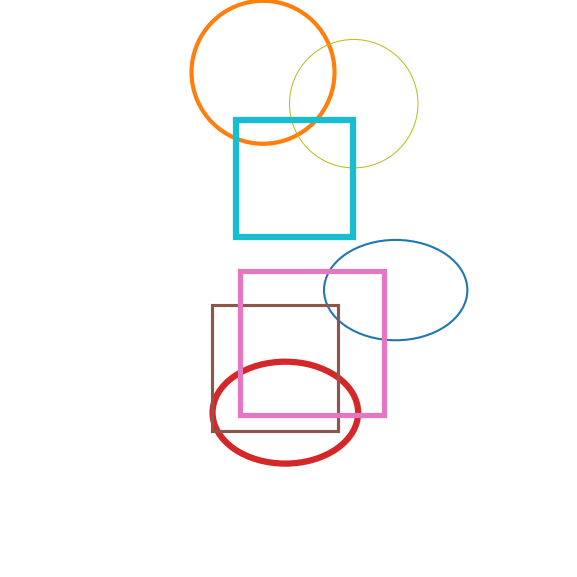[{"shape": "oval", "thickness": 1, "radius": 0.62, "center": [0.685, 0.497]}, {"shape": "circle", "thickness": 2, "radius": 0.62, "center": [0.455, 0.874]}, {"shape": "oval", "thickness": 3, "radius": 0.63, "center": [0.494, 0.285]}, {"shape": "square", "thickness": 1.5, "radius": 0.55, "center": [0.477, 0.362]}, {"shape": "square", "thickness": 2.5, "radius": 0.62, "center": [0.54, 0.405]}, {"shape": "circle", "thickness": 0.5, "radius": 0.56, "center": [0.613, 0.82]}, {"shape": "square", "thickness": 3, "radius": 0.51, "center": [0.51, 0.69]}]